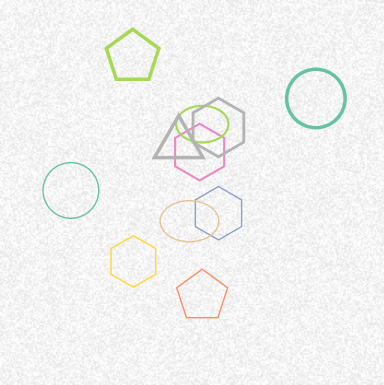[{"shape": "circle", "thickness": 2.5, "radius": 0.38, "center": [0.82, 0.744]}, {"shape": "circle", "thickness": 1, "radius": 0.36, "center": [0.184, 0.505]}, {"shape": "pentagon", "thickness": 1, "radius": 0.35, "center": [0.525, 0.231]}, {"shape": "hexagon", "thickness": 1, "radius": 0.35, "center": [0.567, 0.446]}, {"shape": "hexagon", "thickness": 1.5, "radius": 0.37, "center": [0.519, 0.605]}, {"shape": "oval", "thickness": 1.5, "radius": 0.34, "center": [0.526, 0.678]}, {"shape": "pentagon", "thickness": 2.5, "radius": 0.36, "center": [0.344, 0.852]}, {"shape": "hexagon", "thickness": 1, "radius": 0.33, "center": [0.346, 0.321]}, {"shape": "oval", "thickness": 1, "radius": 0.38, "center": [0.492, 0.425]}, {"shape": "triangle", "thickness": 2.5, "radius": 0.36, "center": [0.464, 0.627]}, {"shape": "hexagon", "thickness": 2, "radius": 0.38, "center": [0.567, 0.669]}]